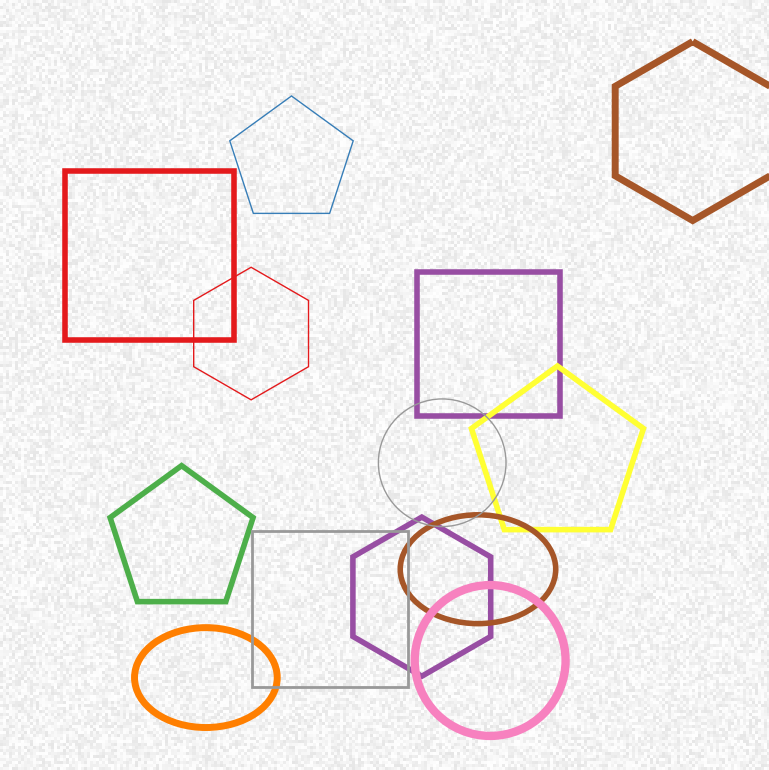[{"shape": "hexagon", "thickness": 0.5, "radius": 0.43, "center": [0.326, 0.567]}, {"shape": "square", "thickness": 2, "radius": 0.55, "center": [0.194, 0.668]}, {"shape": "pentagon", "thickness": 0.5, "radius": 0.42, "center": [0.379, 0.791]}, {"shape": "pentagon", "thickness": 2, "radius": 0.49, "center": [0.236, 0.298]}, {"shape": "square", "thickness": 2, "radius": 0.46, "center": [0.634, 0.553]}, {"shape": "hexagon", "thickness": 2, "radius": 0.52, "center": [0.548, 0.225]}, {"shape": "oval", "thickness": 2.5, "radius": 0.46, "center": [0.267, 0.12]}, {"shape": "pentagon", "thickness": 2, "radius": 0.59, "center": [0.724, 0.407]}, {"shape": "hexagon", "thickness": 2.5, "radius": 0.58, "center": [0.9, 0.83]}, {"shape": "oval", "thickness": 2, "radius": 0.5, "center": [0.621, 0.261]}, {"shape": "circle", "thickness": 3, "radius": 0.49, "center": [0.637, 0.142]}, {"shape": "square", "thickness": 1, "radius": 0.51, "center": [0.428, 0.209]}, {"shape": "circle", "thickness": 0.5, "radius": 0.41, "center": [0.574, 0.399]}]